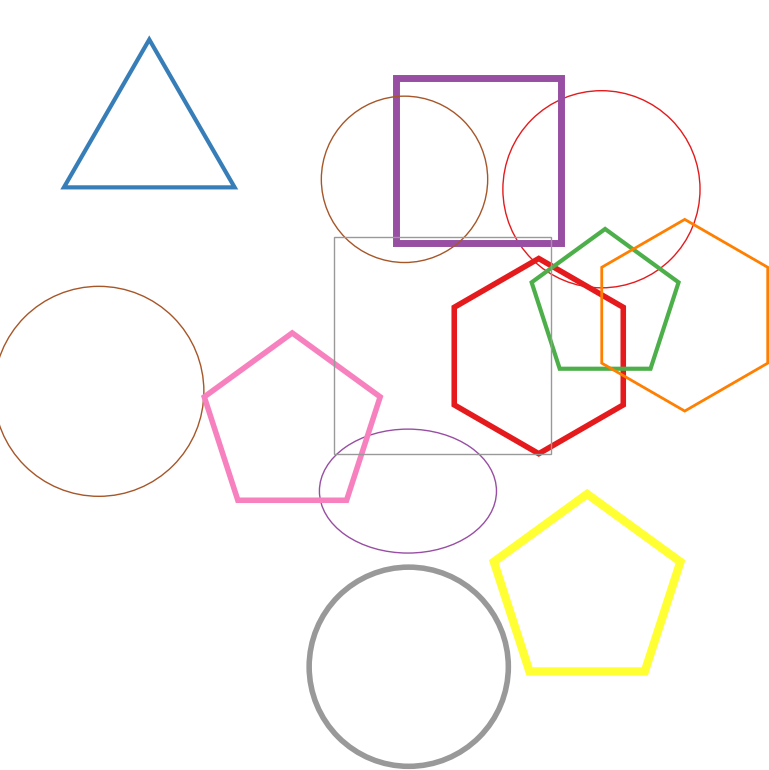[{"shape": "hexagon", "thickness": 2, "radius": 0.63, "center": [0.7, 0.538]}, {"shape": "circle", "thickness": 0.5, "radius": 0.64, "center": [0.781, 0.754]}, {"shape": "triangle", "thickness": 1.5, "radius": 0.64, "center": [0.194, 0.821]}, {"shape": "pentagon", "thickness": 1.5, "radius": 0.5, "center": [0.786, 0.602]}, {"shape": "oval", "thickness": 0.5, "radius": 0.57, "center": [0.53, 0.362]}, {"shape": "square", "thickness": 2.5, "radius": 0.54, "center": [0.621, 0.791]}, {"shape": "hexagon", "thickness": 1, "radius": 0.62, "center": [0.889, 0.591]}, {"shape": "pentagon", "thickness": 3, "radius": 0.64, "center": [0.762, 0.231]}, {"shape": "circle", "thickness": 0.5, "radius": 0.68, "center": [0.128, 0.492]}, {"shape": "circle", "thickness": 0.5, "radius": 0.54, "center": [0.525, 0.767]}, {"shape": "pentagon", "thickness": 2, "radius": 0.6, "center": [0.38, 0.447]}, {"shape": "square", "thickness": 0.5, "radius": 0.71, "center": [0.574, 0.551]}, {"shape": "circle", "thickness": 2, "radius": 0.65, "center": [0.531, 0.134]}]